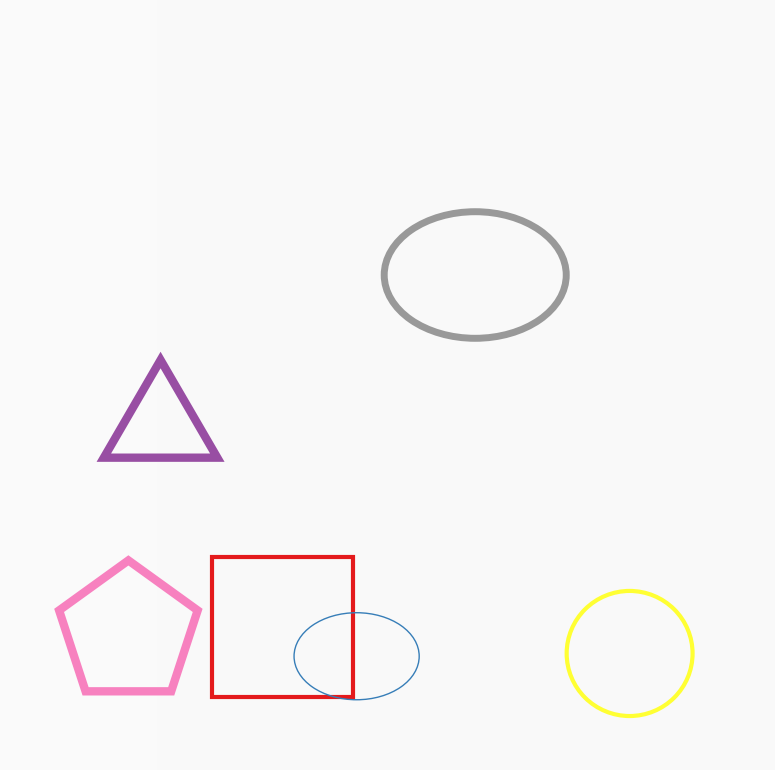[{"shape": "square", "thickness": 1.5, "radius": 0.45, "center": [0.364, 0.186]}, {"shape": "oval", "thickness": 0.5, "radius": 0.4, "center": [0.46, 0.148]}, {"shape": "triangle", "thickness": 3, "radius": 0.42, "center": [0.207, 0.448]}, {"shape": "circle", "thickness": 1.5, "radius": 0.41, "center": [0.812, 0.151]}, {"shape": "pentagon", "thickness": 3, "radius": 0.47, "center": [0.166, 0.178]}, {"shape": "oval", "thickness": 2.5, "radius": 0.59, "center": [0.613, 0.643]}]